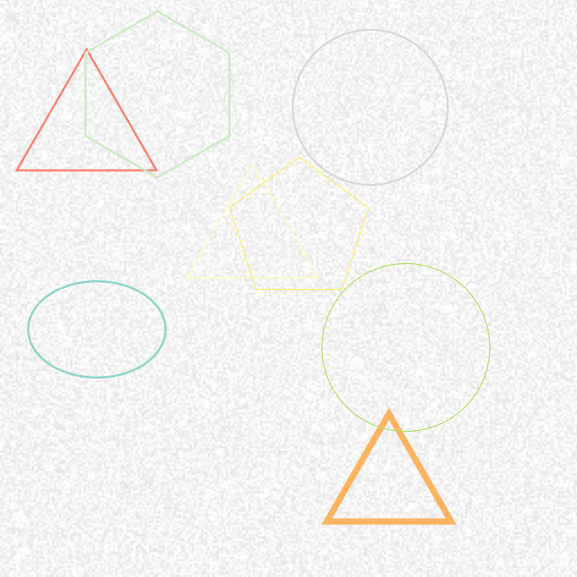[{"shape": "oval", "thickness": 1, "radius": 0.6, "center": [0.168, 0.429]}, {"shape": "triangle", "thickness": 0.5, "radius": 0.66, "center": [0.438, 0.584]}, {"shape": "triangle", "thickness": 1, "radius": 0.7, "center": [0.15, 0.774]}, {"shape": "triangle", "thickness": 3, "radius": 0.62, "center": [0.674, 0.158]}, {"shape": "circle", "thickness": 0.5, "radius": 0.73, "center": [0.703, 0.397]}, {"shape": "circle", "thickness": 1, "radius": 0.67, "center": [0.641, 0.813]}, {"shape": "hexagon", "thickness": 1, "radius": 0.72, "center": [0.273, 0.836]}, {"shape": "pentagon", "thickness": 0.5, "radius": 0.63, "center": [0.518, 0.6]}]